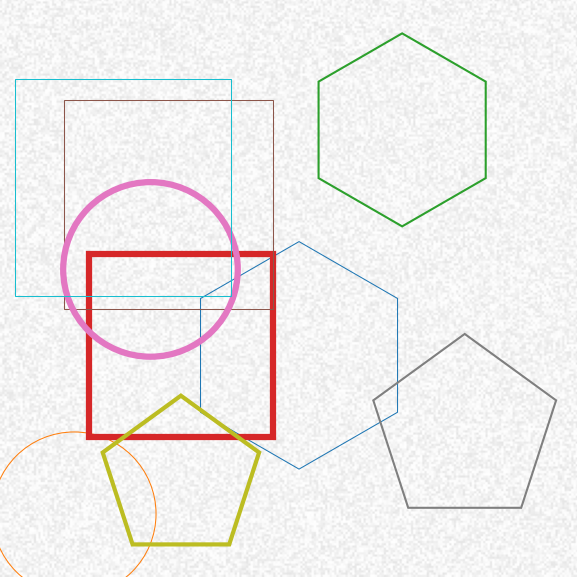[{"shape": "hexagon", "thickness": 0.5, "radius": 0.98, "center": [0.518, 0.384]}, {"shape": "circle", "thickness": 0.5, "radius": 0.71, "center": [0.128, 0.109]}, {"shape": "hexagon", "thickness": 1, "radius": 0.84, "center": [0.696, 0.774]}, {"shape": "square", "thickness": 3, "radius": 0.79, "center": [0.313, 0.401]}, {"shape": "square", "thickness": 0.5, "radius": 0.9, "center": [0.292, 0.645]}, {"shape": "circle", "thickness": 3, "radius": 0.76, "center": [0.261, 0.533]}, {"shape": "pentagon", "thickness": 1, "radius": 0.83, "center": [0.805, 0.254]}, {"shape": "pentagon", "thickness": 2, "radius": 0.71, "center": [0.313, 0.172]}, {"shape": "square", "thickness": 0.5, "radius": 0.94, "center": [0.213, 0.675]}]